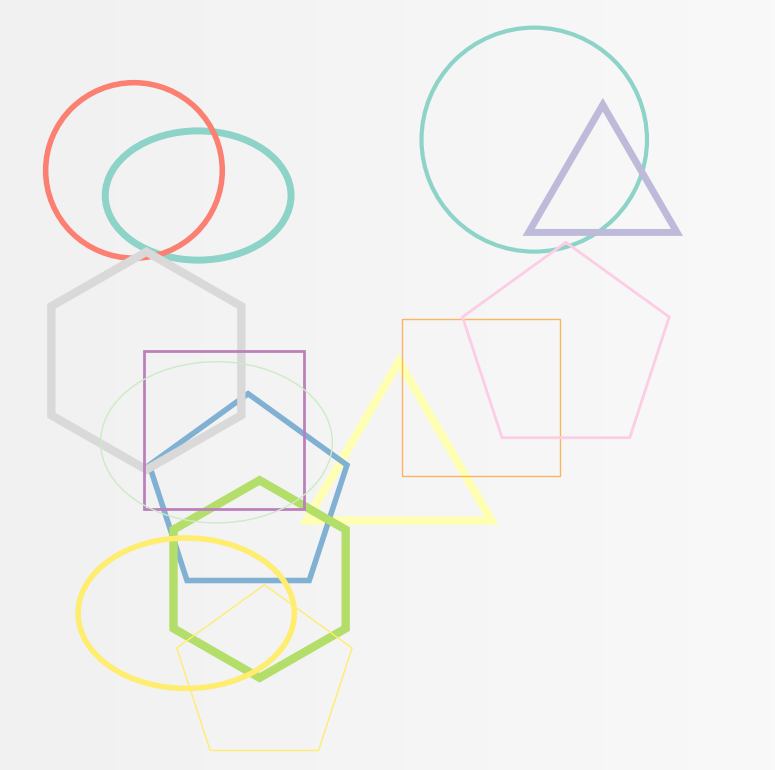[{"shape": "circle", "thickness": 1.5, "radius": 0.73, "center": [0.689, 0.819]}, {"shape": "oval", "thickness": 2.5, "radius": 0.6, "center": [0.256, 0.746]}, {"shape": "triangle", "thickness": 3, "radius": 0.69, "center": [0.515, 0.393]}, {"shape": "triangle", "thickness": 2.5, "radius": 0.55, "center": [0.778, 0.753]}, {"shape": "circle", "thickness": 2, "radius": 0.57, "center": [0.173, 0.779]}, {"shape": "pentagon", "thickness": 2, "radius": 0.67, "center": [0.32, 0.355]}, {"shape": "square", "thickness": 0.5, "radius": 0.51, "center": [0.621, 0.484]}, {"shape": "hexagon", "thickness": 3, "radius": 0.64, "center": [0.335, 0.248]}, {"shape": "pentagon", "thickness": 1, "radius": 0.7, "center": [0.73, 0.545]}, {"shape": "hexagon", "thickness": 3, "radius": 0.71, "center": [0.189, 0.531]}, {"shape": "square", "thickness": 1, "radius": 0.51, "center": [0.289, 0.442]}, {"shape": "oval", "thickness": 0.5, "radius": 0.75, "center": [0.279, 0.426]}, {"shape": "pentagon", "thickness": 0.5, "radius": 0.59, "center": [0.341, 0.122]}, {"shape": "oval", "thickness": 2, "radius": 0.7, "center": [0.24, 0.204]}]